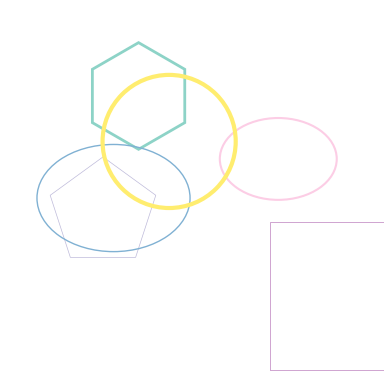[{"shape": "hexagon", "thickness": 2, "radius": 0.69, "center": [0.36, 0.751]}, {"shape": "pentagon", "thickness": 0.5, "radius": 0.72, "center": [0.267, 0.448]}, {"shape": "oval", "thickness": 1, "radius": 0.99, "center": [0.295, 0.486]}, {"shape": "oval", "thickness": 1.5, "radius": 0.76, "center": [0.723, 0.587]}, {"shape": "square", "thickness": 0.5, "radius": 0.96, "center": [0.895, 0.231]}, {"shape": "circle", "thickness": 3, "radius": 0.86, "center": [0.439, 0.633]}]